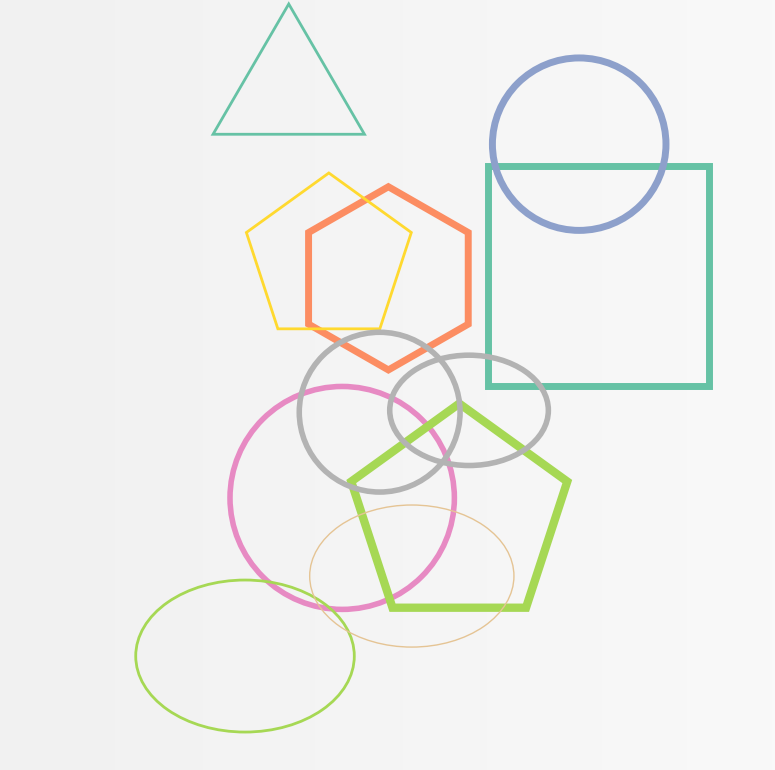[{"shape": "triangle", "thickness": 1, "radius": 0.56, "center": [0.373, 0.882]}, {"shape": "square", "thickness": 2.5, "radius": 0.71, "center": [0.773, 0.642]}, {"shape": "hexagon", "thickness": 2.5, "radius": 0.59, "center": [0.501, 0.639]}, {"shape": "circle", "thickness": 2.5, "radius": 0.56, "center": [0.747, 0.813]}, {"shape": "circle", "thickness": 2, "radius": 0.72, "center": [0.442, 0.353]}, {"shape": "pentagon", "thickness": 3, "radius": 0.73, "center": [0.593, 0.329]}, {"shape": "oval", "thickness": 1, "radius": 0.71, "center": [0.316, 0.148]}, {"shape": "pentagon", "thickness": 1, "radius": 0.56, "center": [0.424, 0.663]}, {"shape": "oval", "thickness": 0.5, "radius": 0.66, "center": [0.531, 0.252]}, {"shape": "oval", "thickness": 2, "radius": 0.51, "center": [0.605, 0.467]}, {"shape": "circle", "thickness": 2, "radius": 0.52, "center": [0.49, 0.465]}]